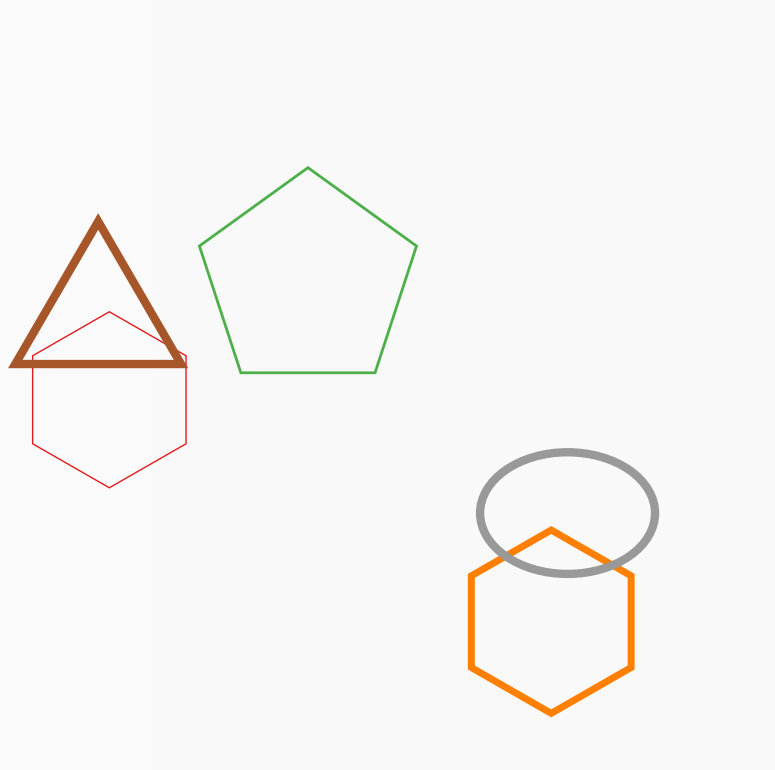[{"shape": "hexagon", "thickness": 0.5, "radius": 0.57, "center": [0.141, 0.481]}, {"shape": "pentagon", "thickness": 1, "radius": 0.74, "center": [0.397, 0.635]}, {"shape": "hexagon", "thickness": 2.5, "radius": 0.6, "center": [0.711, 0.193]}, {"shape": "triangle", "thickness": 3, "radius": 0.62, "center": [0.127, 0.589]}, {"shape": "oval", "thickness": 3, "radius": 0.56, "center": [0.732, 0.334]}]